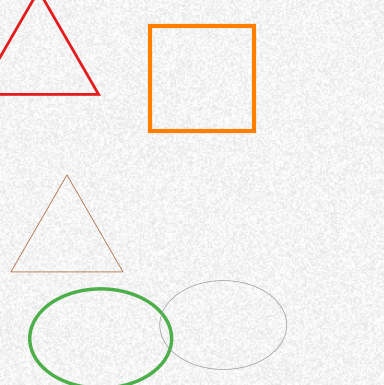[{"shape": "triangle", "thickness": 2, "radius": 0.9, "center": [0.1, 0.845]}, {"shape": "oval", "thickness": 2.5, "radius": 0.92, "center": [0.262, 0.121]}, {"shape": "square", "thickness": 3, "radius": 0.68, "center": [0.524, 0.796]}, {"shape": "triangle", "thickness": 0.5, "radius": 0.84, "center": [0.174, 0.378]}, {"shape": "oval", "thickness": 0.5, "radius": 0.82, "center": [0.58, 0.156]}]